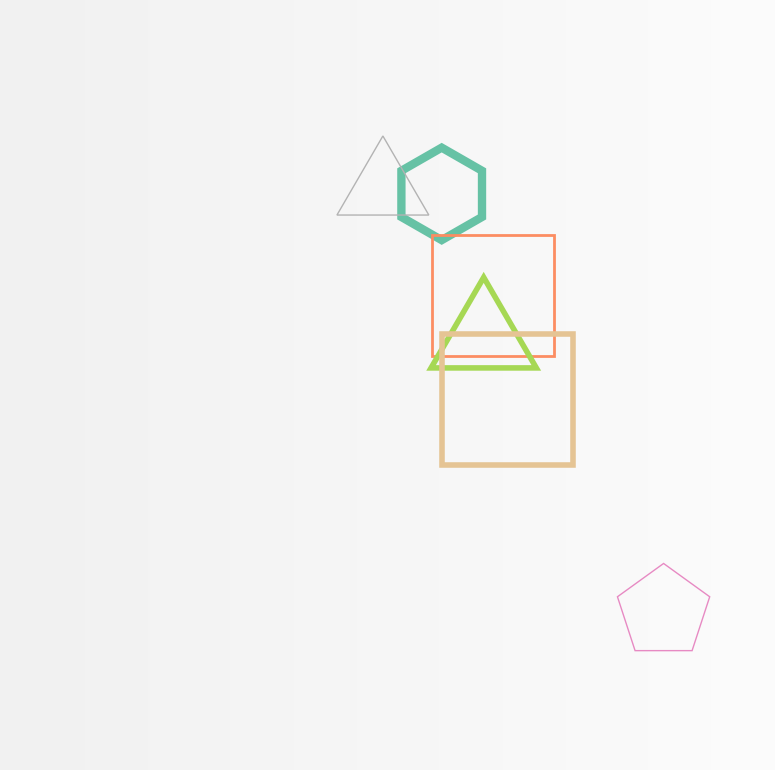[{"shape": "hexagon", "thickness": 3, "radius": 0.3, "center": [0.57, 0.748]}, {"shape": "square", "thickness": 1, "radius": 0.39, "center": [0.636, 0.616]}, {"shape": "pentagon", "thickness": 0.5, "radius": 0.31, "center": [0.856, 0.206]}, {"shape": "triangle", "thickness": 2, "radius": 0.39, "center": [0.624, 0.561]}, {"shape": "square", "thickness": 2, "radius": 0.42, "center": [0.655, 0.481]}, {"shape": "triangle", "thickness": 0.5, "radius": 0.34, "center": [0.494, 0.755]}]